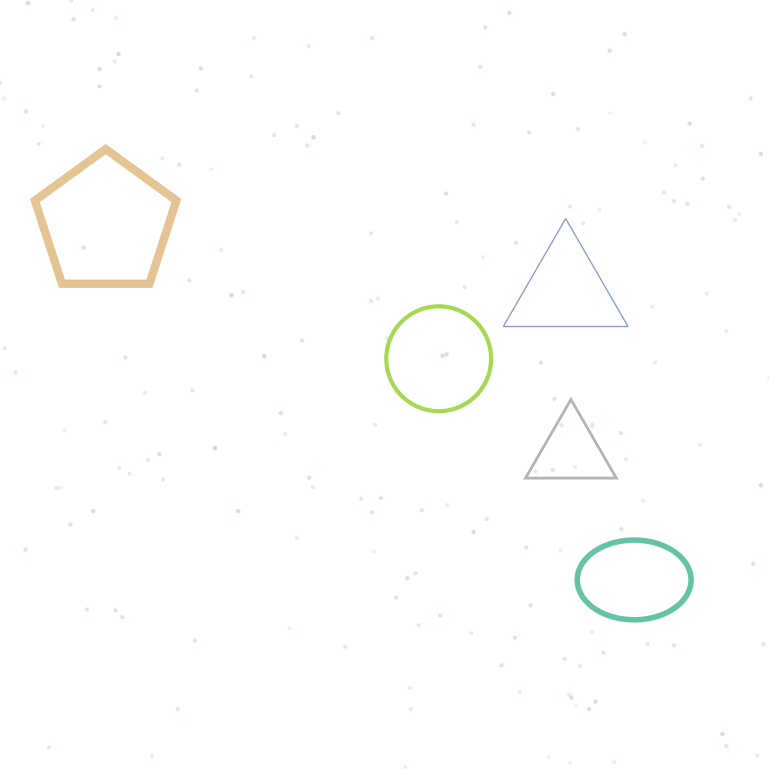[{"shape": "oval", "thickness": 2, "radius": 0.37, "center": [0.824, 0.247]}, {"shape": "triangle", "thickness": 0.5, "radius": 0.47, "center": [0.735, 0.623]}, {"shape": "circle", "thickness": 1.5, "radius": 0.34, "center": [0.57, 0.534]}, {"shape": "pentagon", "thickness": 3, "radius": 0.48, "center": [0.137, 0.71]}, {"shape": "triangle", "thickness": 1, "radius": 0.34, "center": [0.741, 0.413]}]